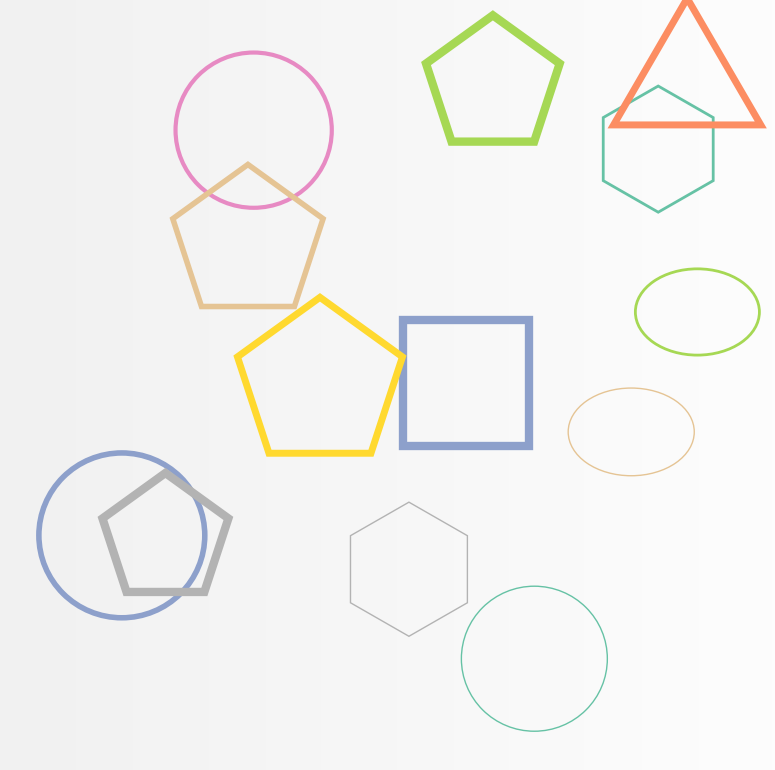[{"shape": "circle", "thickness": 0.5, "radius": 0.47, "center": [0.689, 0.145]}, {"shape": "hexagon", "thickness": 1, "radius": 0.41, "center": [0.849, 0.806]}, {"shape": "triangle", "thickness": 2.5, "radius": 0.55, "center": [0.887, 0.893]}, {"shape": "square", "thickness": 3, "radius": 0.41, "center": [0.601, 0.503]}, {"shape": "circle", "thickness": 2, "radius": 0.54, "center": [0.157, 0.305]}, {"shape": "circle", "thickness": 1.5, "radius": 0.5, "center": [0.327, 0.831]}, {"shape": "oval", "thickness": 1, "radius": 0.4, "center": [0.9, 0.595]}, {"shape": "pentagon", "thickness": 3, "radius": 0.45, "center": [0.636, 0.889]}, {"shape": "pentagon", "thickness": 2.5, "radius": 0.56, "center": [0.413, 0.502]}, {"shape": "oval", "thickness": 0.5, "radius": 0.41, "center": [0.814, 0.439]}, {"shape": "pentagon", "thickness": 2, "radius": 0.51, "center": [0.32, 0.684]}, {"shape": "hexagon", "thickness": 0.5, "radius": 0.44, "center": [0.528, 0.261]}, {"shape": "pentagon", "thickness": 3, "radius": 0.43, "center": [0.213, 0.3]}]